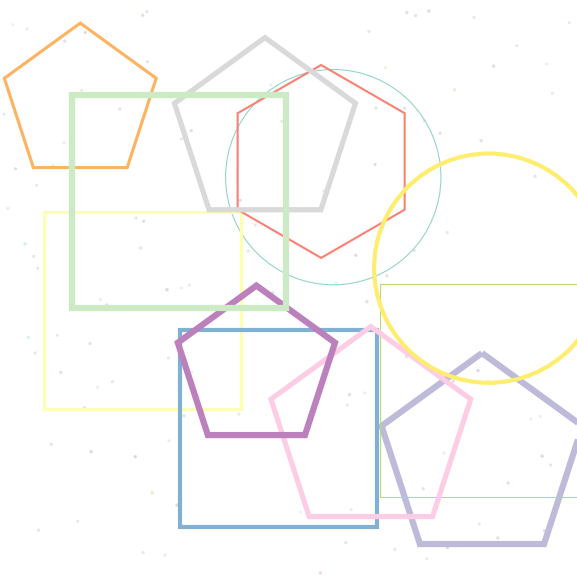[{"shape": "circle", "thickness": 0.5, "radius": 0.93, "center": [0.577, 0.692]}, {"shape": "square", "thickness": 1.5, "radius": 0.85, "center": [0.247, 0.462]}, {"shape": "pentagon", "thickness": 3, "radius": 0.91, "center": [0.835, 0.205]}, {"shape": "hexagon", "thickness": 1, "radius": 0.83, "center": [0.556, 0.72]}, {"shape": "square", "thickness": 2, "radius": 0.85, "center": [0.482, 0.257]}, {"shape": "pentagon", "thickness": 1.5, "radius": 0.69, "center": [0.139, 0.821]}, {"shape": "square", "thickness": 0.5, "radius": 0.92, "center": [0.843, 0.323]}, {"shape": "pentagon", "thickness": 2.5, "radius": 0.91, "center": [0.642, 0.252]}, {"shape": "pentagon", "thickness": 2.5, "radius": 0.82, "center": [0.459, 0.769]}, {"shape": "pentagon", "thickness": 3, "radius": 0.72, "center": [0.444, 0.362]}, {"shape": "square", "thickness": 3, "radius": 0.92, "center": [0.31, 0.65]}, {"shape": "circle", "thickness": 2, "radius": 0.99, "center": [0.846, 0.535]}]